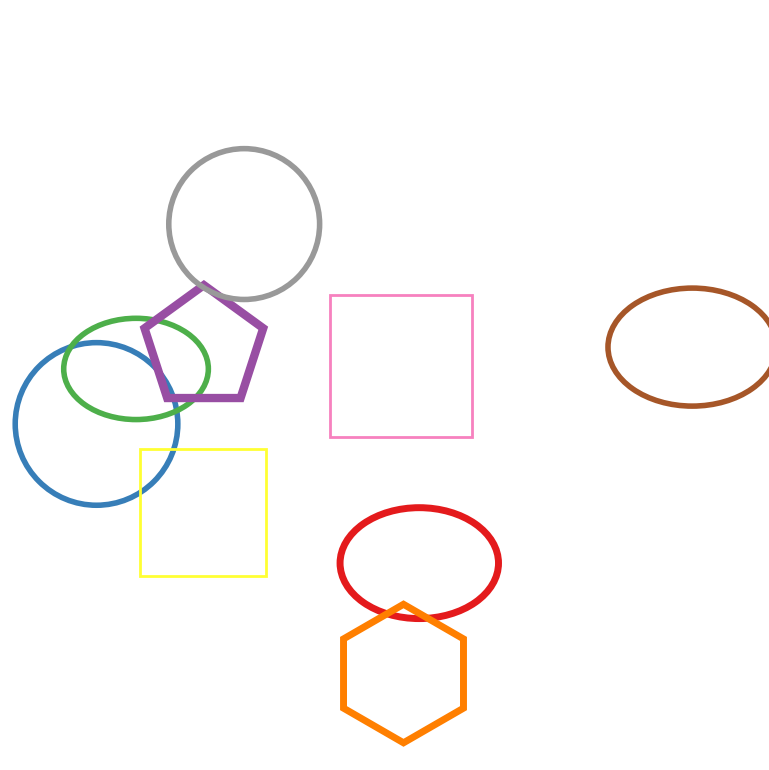[{"shape": "oval", "thickness": 2.5, "radius": 0.51, "center": [0.545, 0.269]}, {"shape": "circle", "thickness": 2, "radius": 0.53, "center": [0.125, 0.449]}, {"shape": "oval", "thickness": 2, "radius": 0.47, "center": [0.177, 0.521]}, {"shape": "pentagon", "thickness": 3, "radius": 0.41, "center": [0.265, 0.549]}, {"shape": "hexagon", "thickness": 2.5, "radius": 0.45, "center": [0.524, 0.125]}, {"shape": "square", "thickness": 1, "radius": 0.41, "center": [0.263, 0.335]}, {"shape": "oval", "thickness": 2, "radius": 0.55, "center": [0.899, 0.549]}, {"shape": "square", "thickness": 1, "radius": 0.46, "center": [0.521, 0.524]}, {"shape": "circle", "thickness": 2, "radius": 0.49, "center": [0.317, 0.709]}]